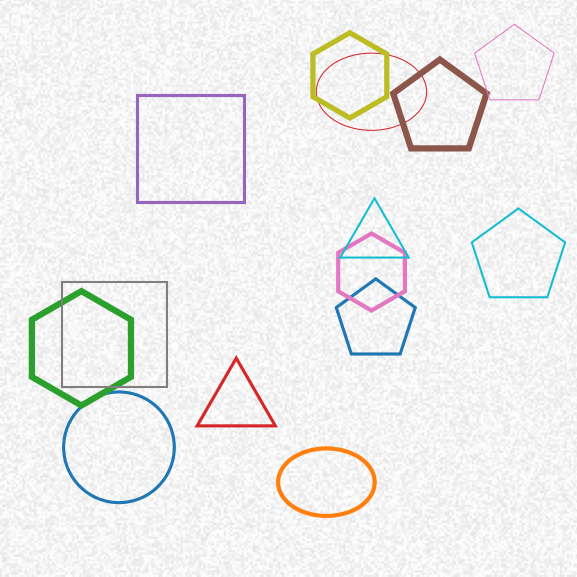[{"shape": "circle", "thickness": 1.5, "radius": 0.48, "center": [0.206, 0.225]}, {"shape": "pentagon", "thickness": 1.5, "radius": 0.36, "center": [0.651, 0.444]}, {"shape": "oval", "thickness": 2, "radius": 0.42, "center": [0.565, 0.164]}, {"shape": "hexagon", "thickness": 3, "radius": 0.5, "center": [0.141, 0.396]}, {"shape": "triangle", "thickness": 1.5, "radius": 0.39, "center": [0.409, 0.301]}, {"shape": "oval", "thickness": 0.5, "radius": 0.48, "center": [0.643, 0.84]}, {"shape": "square", "thickness": 1.5, "radius": 0.46, "center": [0.329, 0.743]}, {"shape": "pentagon", "thickness": 3, "radius": 0.43, "center": [0.762, 0.811]}, {"shape": "pentagon", "thickness": 0.5, "radius": 0.36, "center": [0.891, 0.885]}, {"shape": "hexagon", "thickness": 2, "radius": 0.33, "center": [0.643, 0.528]}, {"shape": "square", "thickness": 1, "radius": 0.45, "center": [0.199, 0.42]}, {"shape": "hexagon", "thickness": 2.5, "radius": 0.37, "center": [0.606, 0.869]}, {"shape": "triangle", "thickness": 1, "radius": 0.34, "center": [0.648, 0.587]}, {"shape": "pentagon", "thickness": 1, "radius": 0.42, "center": [0.898, 0.553]}]